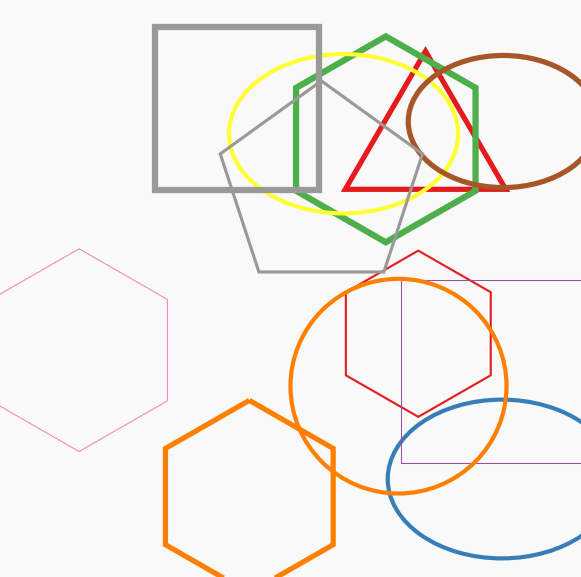[{"shape": "hexagon", "thickness": 1, "radius": 0.72, "center": [0.72, 0.421]}, {"shape": "triangle", "thickness": 2.5, "radius": 0.8, "center": [0.732, 0.751]}, {"shape": "oval", "thickness": 2, "radius": 0.98, "center": [0.863, 0.17]}, {"shape": "hexagon", "thickness": 3, "radius": 0.89, "center": [0.664, 0.758]}, {"shape": "square", "thickness": 0.5, "radius": 0.79, "center": [0.849, 0.356]}, {"shape": "circle", "thickness": 2, "radius": 0.93, "center": [0.686, 0.33]}, {"shape": "hexagon", "thickness": 2.5, "radius": 0.83, "center": [0.429, 0.139]}, {"shape": "oval", "thickness": 2, "radius": 0.99, "center": [0.591, 0.768]}, {"shape": "oval", "thickness": 2.5, "radius": 0.82, "center": [0.866, 0.789]}, {"shape": "hexagon", "thickness": 0.5, "radius": 0.88, "center": [0.136, 0.393]}, {"shape": "pentagon", "thickness": 1.5, "radius": 0.91, "center": [0.553, 0.676]}, {"shape": "square", "thickness": 3, "radius": 0.71, "center": [0.407, 0.812]}]